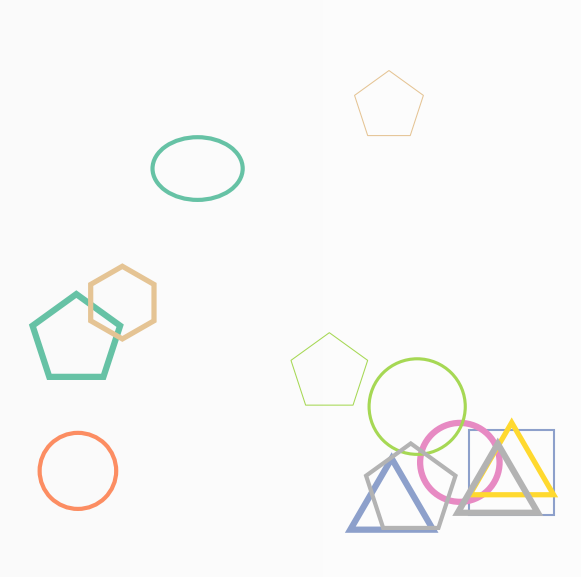[{"shape": "pentagon", "thickness": 3, "radius": 0.4, "center": [0.131, 0.411]}, {"shape": "oval", "thickness": 2, "radius": 0.39, "center": [0.34, 0.707]}, {"shape": "circle", "thickness": 2, "radius": 0.33, "center": [0.134, 0.184]}, {"shape": "square", "thickness": 1, "radius": 0.37, "center": [0.879, 0.181]}, {"shape": "triangle", "thickness": 3, "radius": 0.41, "center": [0.674, 0.123]}, {"shape": "circle", "thickness": 3, "radius": 0.34, "center": [0.791, 0.199]}, {"shape": "pentagon", "thickness": 0.5, "radius": 0.35, "center": [0.567, 0.354]}, {"shape": "circle", "thickness": 1.5, "radius": 0.41, "center": [0.718, 0.295]}, {"shape": "triangle", "thickness": 2.5, "radius": 0.42, "center": [0.88, 0.184]}, {"shape": "hexagon", "thickness": 2.5, "radius": 0.31, "center": [0.21, 0.475]}, {"shape": "pentagon", "thickness": 0.5, "radius": 0.31, "center": [0.669, 0.815]}, {"shape": "pentagon", "thickness": 2, "radius": 0.4, "center": [0.707, 0.15]}, {"shape": "triangle", "thickness": 3, "radius": 0.4, "center": [0.856, 0.151]}]